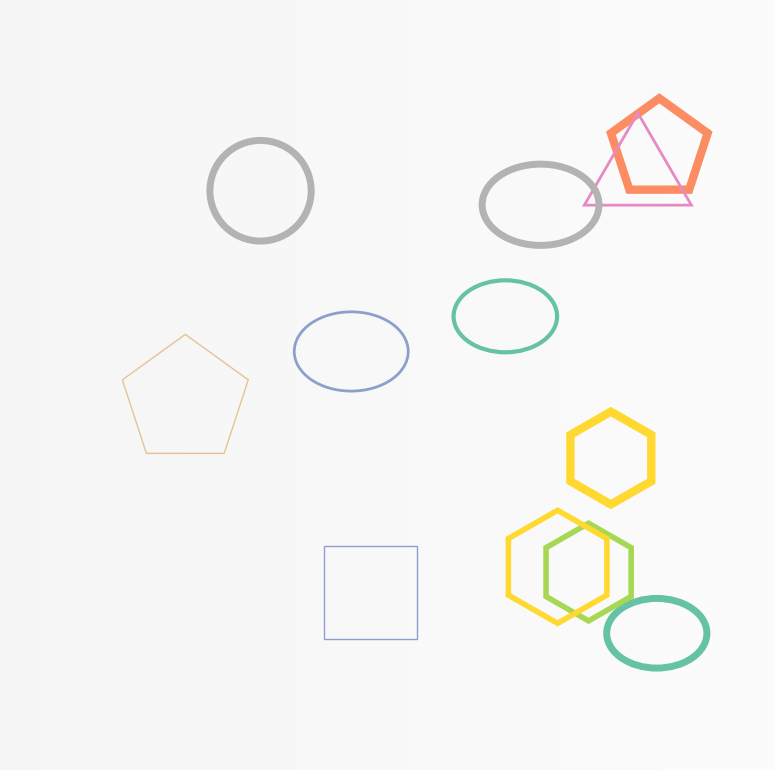[{"shape": "oval", "thickness": 1.5, "radius": 0.33, "center": [0.652, 0.589]}, {"shape": "oval", "thickness": 2.5, "radius": 0.32, "center": [0.847, 0.178]}, {"shape": "pentagon", "thickness": 3, "radius": 0.33, "center": [0.851, 0.807]}, {"shape": "oval", "thickness": 1, "radius": 0.37, "center": [0.453, 0.544]}, {"shape": "square", "thickness": 0.5, "radius": 0.3, "center": [0.478, 0.23]}, {"shape": "triangle", "thickness": 1, "radius": 0.4, "center": [0.823, 0.773]}, {"shape": "hexagon", "thickness": 2, "radius": 0.32, "center": [0.759, 0.257]}, {"shape": "hexagon", "thickness": 2, "radius": 0.37, "center": [0.72, 0.264]}, {"shape": "hexagon", "thickness": 3, "radius": 0.3, "center": [0.788, 0.405]}, {"shape": "pentagon", "thickness": 0.5, "radius": 0.43, "center": [0.239, 0.48]}, {"shape": "oval", "thickness": 2.5, "radius": 0.38, "center": [0.698, 0.734]}, {"shape": "circle", "thickness": 2.5, "radius": 0.33, "center": [0.336, 0.752]}]